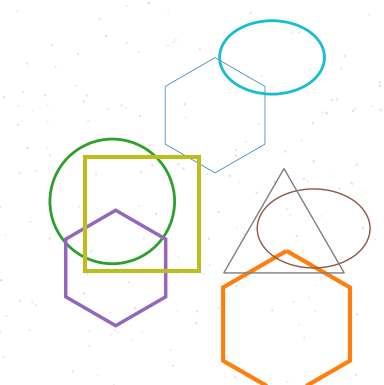[{"shape": "hexagon", "thickness": 0.5, "radius": 0.75, "center": [0.559, 0.701]}, {"shape": "hexagon", "thickness": 3, "radius": 0.95, "center": [0.744, 0.158]}, {"shape": "circle", "thickness": 2, "radius": 0.81, "center": [0.292, 0.477]}, {"shape": "hexagon", "thickness": 2.5, "radius": 0.75, "center": [0.301, 0.304]}, {"shape": "oval", "thickness": 1, "radius": 0.73, "center": [0.815, 0.407]}, {"shape": "triangle", "thickness": 1, "radius": 0.9, "center": [0.738, 0.381]}, {"shape": "square", "thickness": 3, "radius": 0.74, "center": [0.369, 0.444]}, {"shape": "oval", "thickness": 2, "radius": 0.68, "center": [0.707, 0.851]}]